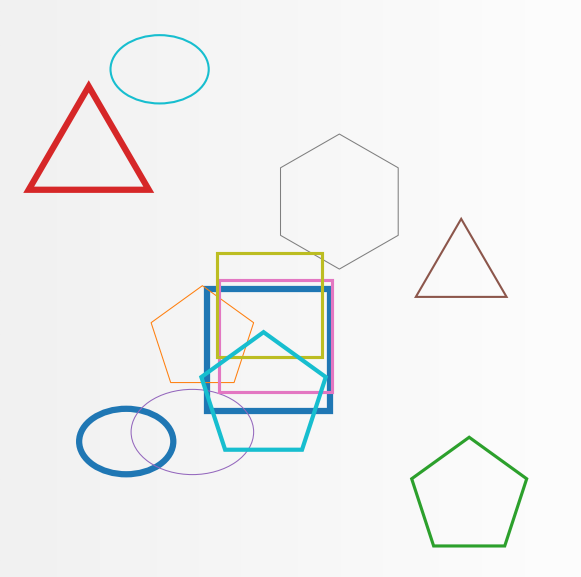[{"shape": "square", "thickness": 3, "radius": 0.53, "center": [0.462, 0.393]}, {"shape": "oval", "thickness": 3, "radius": 0.41, "center": [0.217, 0.235]}, {"shape": "pentagon", "thickness": 0.5, "radius": 0.46, "center": [0.348, 0.412]}, {"shape": "pentagon", "thickness": 1.5, "radius": 0.52, "center": [0.807, 0.138]}, {"shape": "triangle", "thickness": 3, "radius": 0.6, "center": [0.153, 0.73]}, {"shape": "oval", "thickness": 0.5, "radius": 0.53, "center": [0.331, 0.251]}, {"shape": "triangle", "thickness": 1, "radius": 0.45, "center": [0.793, 0.53]}, {"shape": "square", "thickness": 1.5, "radius": 0.49, "center": [0.475, 0.418]}, {"shape": "hexagon", "thickness": 0.5, "radius": 0.58, "center": [0.584, 0.65]}, {"shape": "square", "thickness": 1.5, "radius": 0.45, "center": [0.464, 0.471]}, {"shape": "oval", "thickness": 1, "radius": 0.42, "center": [0.275, 0.879]}, {"shape": "pentagon", "thickness": 2, "radius": 0.56, "center": [0.453, 0.311]}]